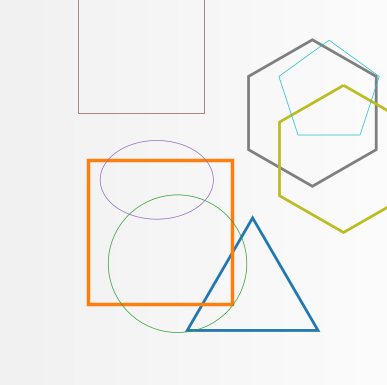[{"shape": "triangle", "thickness": 2, "radius": 0.97, "center": [0.652, 0.239]}, {"shape": "square", "thickness": 2.5, "radius": 0.93, "center": [0.412, 0.398]}, {"shape": "circle", "thickness": 0.5, "radius": 0.89, "center": [0.458, 0.315]}, {"shape": "oval", "thickness": 0.5, "radius": 0.73, "center": [0.405, 0.533]}, {"shape": "square", "thickness": 0.5, "radius": 0.81, "center": [0.364, 0.87]}, {"shape": "hexagon", "thickness": 2, "radius": 0.95, "center": [0.806, 0.706]}, {"shape": "hexagon", "thickness": 2, "radius": 0.96, "center": [0.887, 0.587]}, {"shape": "pentagon", "thickness": 0.5, "radius": 0.68, "center": [0.849, 0.759]}]